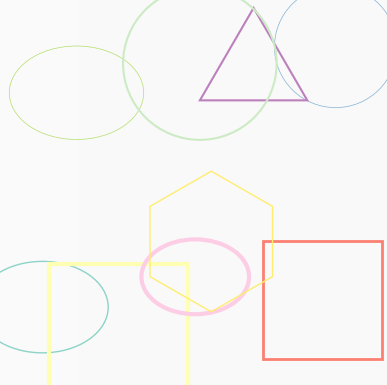[{"shape": "oval", "thickness": 1, "radius": 0.85, "center": [0.109, 0.202]}, {"shape": "square", "thickness": 3, "radius": 0.89, "center": [0.306, 0.135]}, {"shape": "square", "thickness": 2, "radius": 0.76, "center": [0.832, 0.221]}, {"shape": "circle", "thickness": 0.5, "radius": 0.79, "center": [0.866, 0.878]}, {"shape": "oval", "thickness": 0.5, "radius": 0.87, "center": [0.197, 0.759]}, {"shape": "oval", "thickness": 3, "radius": 0.69, "center": [0.504, 0.281]}, {"shape": "triangle", "thickness": 1.5, "radius": 0.8, "center": [0.654, 0.819]}, {"shape": "circle", "thickness": 1.5, "radius": 0.99, "center": [0.516, 0.835]}, {"shape": "hexagon", "thickness": 1, "radius": 0.91, "center": [0.545, 0.373]}]